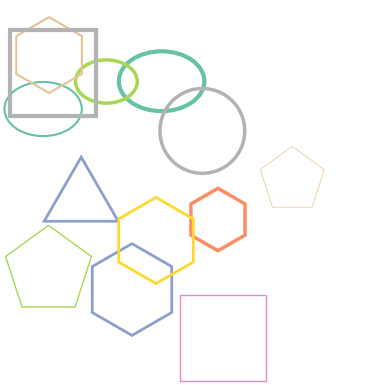[{"shape": "oval", "thickness": 1.5, "radius": 0.5, "center": [0.112, 0.717]}, {"shape": "oval", "thickness": 3, "radius": 0.56, "center": [0.42, 0.789]}, {"shape": "hexagon", "thickness": 2.5, "radius": 0.41, "center": [0.566, 0.43]}, {"shape": "hexagon", "thickness": 2, "radius": 0.6, "center": [0.343, 0.248]}, {"shape": "triangle", "thickness": 2, "radius": 0.56, "center": [0.211, 0.481]}, {"shape": "square", "thickness": 1, "radius": 0.56, "center": [0.579, 0.122]}, {"shape": "oval", "thickness": 2.5, "radius": 0.4, "center": [0.276, 0.788]}, {"shape": "pentagon", "thickness": 1, "radius": 0.59, "center": [0.126, 0.297]}, {"shape": "hexagon", "thickness": 2, "radius": 0.56, "center": [0.405, 0.375]}, {"shape": "hexagon", "thickness": 1.5, "radius": 0.49, "center": [0.127, 0.857]}, {"shape": "pentagon", "thickness": 0.5, "radius": 0.44, "center": [0.759, 0.533]}, {"shape": "circle", "thickness": 2.5, "radius": 0.55, "center": [0.526, 0.66]}, {"shape": "square", "thickness": 3, "radius": 0.56, "center": [0.137, 0.81]}]